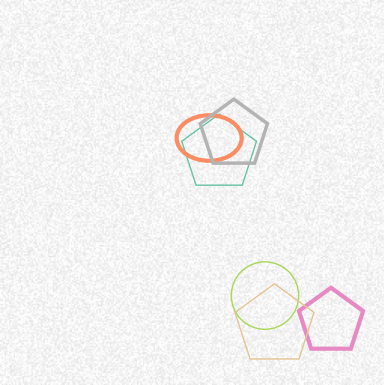[{"shape": "pentagon", "thickness": 1, "radius": 0.51, "center": [0.569, 0.602]}, {"shape": "oval", "thickness": 3, "radius": 0.42, "center": [0.543, 0.641]}, {"shape": "pentagon", "thickness": 3, "radius": 0.44, "center": [0.86, 0.165]}, {"shape": "circle", "thickness": 1, "radius": 0.44, "center": [0.688, 0.232]}, {"shape": "pentagon", "thickness": 1, "radius": 0.54, "center": [0.713, 0.155]}, {"shape": "pentagon", "thickness": 2.5, "radius": 0.46, "center": [0.607, 0.651]}]